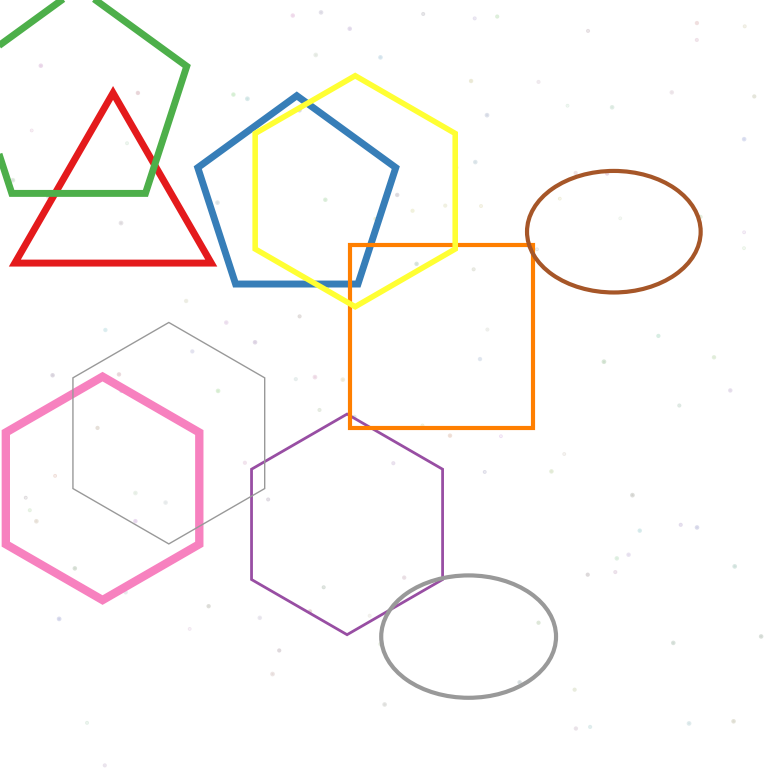[{"shape": "triangle", "thickness": 2.5, "radius": 0.74, "center": [0.147, 0.732]}, {"shape": "pentagon", "thickness": 2.5, "radius": 0.68, "center": [0.385, 0.741]}, {"shape": "pentagon", "thickness": 2.5, "radius": 0.74, "center": [0.102, 0.868]}, {"shape": "hexagon", "thickness": 1, "radius": 0.72, "center": [0.451, 0.319]}, {"shape": "square", "thickness": 1.5, "radius": 0.59, "center": [0.573, 0.563]}, {"shape": "hexagon", "thickness": 2, "radius": 0.75, "center": [0.461, 0.752]}, {"shape": "oval", "thickness": 1.5, "radius": 0.56, "center": [0.797, 0.699]}, {"shape": "hexagon", "thickness": 3, "radius": 0.73, "center": [0.133, 0.366]}, {"shape": "hexagon", "thickness": 0.5, "radius": 0.72, "center": [0.219, 0.437]}, {"shape": "oval", "thickness": 1.5, "radius": 0.57, "center": [0.609, 0.173]}]